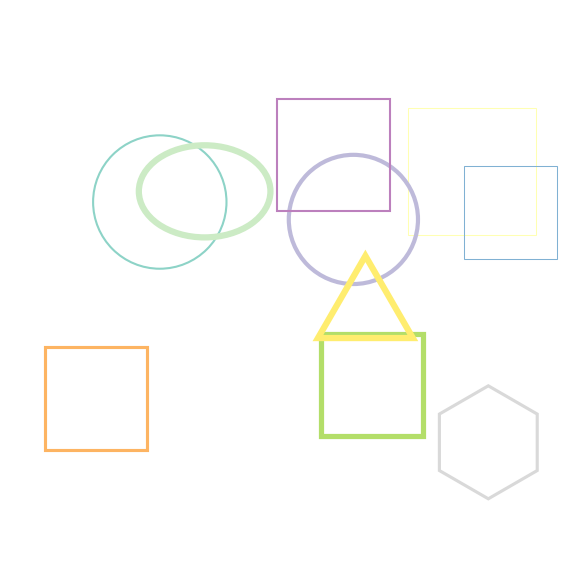[{"shape": "circle", "thickness": 1, "radius": 0.58, "center": [0.277, 0.649]}, {"shape": "square", "thickness": 0.5, "radius": 0.55, "center": [0.818, 0.702]}, {"shape": "circle", "thickness": 2, "radius": 0.56, "center": [0.612, 0.619]}, {"shape": "square", "thickness": 0.5, "radius": 0.4, "center": [0.884, 0.631]}, {"shape": "square", "thickness": 1.5, "radius": 0.44, "center": [0.167, 0.309]}, {"shape": "square", "thickness": 2.5, "radius": 0.44, "center": [0.644, 0.332]}, {"shape": "hexagon", "thickness": 1.5, "radius": 0.49, "center": [0.846, 0.233]}, {"shape": "square", "thickness": 1, "radius": 0.49, "center": [0.578, 0.731]}, {"shape": "oval", "thickness": 3, "radius": 0.57, "center": [0.354, 0.668]}, {"shape": "triangle", "thickness": 3, "radius": 0.47, "center": [0.633, 0.461]}]